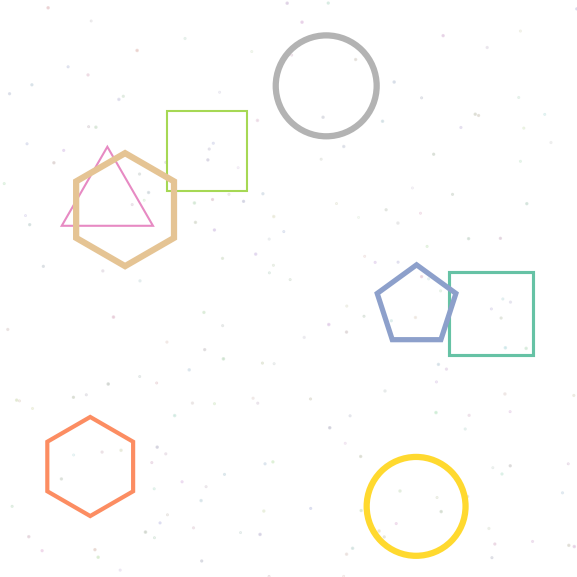[{"shape": "square", "thickness": 1.5, "radius": 0.36, "center": [0.85, 0.456]}, {"shape": "hexagon", "thickness": 2, "radius": 0.43, "center": [0.156, 0.191]}, {"shape": "pentagon", "thickness": 2.5, "radius": 0.36, "center": [0.721, 0.469]}, {"shape": "triangle", "thickness": 1, "radius": 0.46, "center": [0.186, 0.654]}, {"shape": "square", "thickness": 1, "radius": 0.35, "center": [0.358, 0.738]}, {"shape": "circle", "thickness": 3, "radius": 0.43, "center": [0.721, 0.122]}, {"shape": "hexagon", "thickness": 3, "radius": 0.49, "center": [0.217, 0.636]}, {"shape": "circle", "thickness": 3, "radius": 0.44, "center": [0.565, 0.85]}]